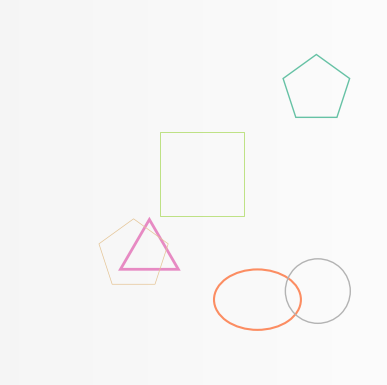[{"shape": "pentagon", "thickness": 1, "radius": 0.45, "center": [0.816, 0.768]}, {"shape": "oval", "thickness": 1.5, "radius": 0.56, "center": [0.664, 0.222]}, {"shape": "triangle", "thickness": 2, "radius": 0.43, "center": [0.386, 0.344]}, {"shape": "square", "thickness": 0.5, "radius": 0.54, "center": [0.521, 0.549]}, {"shape": "pentagon", "thickness": 0.5, "radius": 0.47, "center": [0.345, 0.338]}, {"shape": "circle", "thickness": 1, "radius": 0.42, "center": [0.82, 0.244]}]